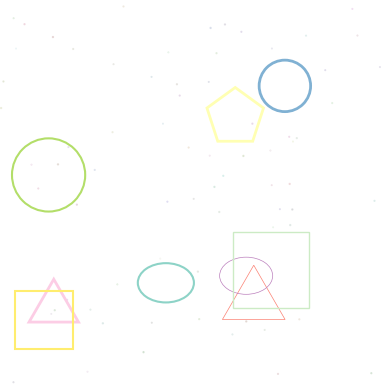[{"shape": "oval", "thickness": 1.5, "radius": 0.36, "center": [0.431, 0.265]}, {"shape": "pentagon", "thickness": 2, "radius": 0.39, "center": [0.611, 0.696]}, {"shape": "triangle", "thickness": 0.5, "radius": 0.47, "center": [0.659, 0.217]}, {"shape": "circle", "thickness": 2, "radius": 0.33, "center": [0.74, 0.777]}, {"shape": "circle", "thickness": 1.5, "radius": 0.48, "center": [0.126, 0.546]}, {"shape": "triangle", "thickness": 2, "radius": 0.37, "center": [0.14, 0.201]}, {"shape": "oval", "thickness": 0.5, "radius": 0.34, "center": [0.639, 0.284]}, {"shape": "square", "thickness": 1, "radius": 0.5, "center": [0.703, 0.298]}, {"shape": "square", "thickness": 1.5, "radius": 0.38, "center": [0.115, 0.169]}]